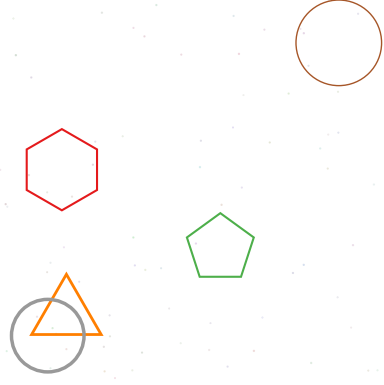[{"shape": "hexagon", "thickness": 1.5, "radius": 0.53, "center": [0.161, 0.559]}, {"shape": "pentagon", "thickness": 1.5, "radius": 0.46, "center": [0.572, 0.355]}, {"shape": "triangle", "thickness": 2, "radius": 0.52, "center": [0.172, 0.183]}, {"shape": "circle", "thickness": 1, "radius": 0.56, "center": [0.88, 0.889]}, {"shape": "circle", "thickness": 2.5, "radius": 0.47, "center": [0.124, 0.128]}]